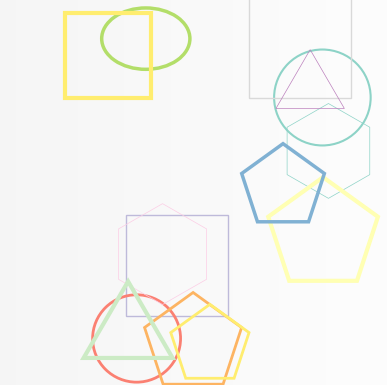[{"shape": "circle", "thickness": 1.5, "radius": 0.62, "center": [0.832, 0.747]}, {"shape": "hexagon", "thickness": 0.5, "radius": 0.62, "center": [0.848, 0.608]}, {"shape": "pentagon", "thickness": 3, "radius": 0.74, "center": [0.834, 0.391]}, {"shape": "square", "thickness": 1, "radius": 0.66, "center": [0.458, 0.31]}, {"shape": "circle", "thickness": 2, "radius": 0.57, "center": [0.352, 0.121]}, {"shape": "pentagon", "thickness": 2.5, "radius": 0.56, "center": [0.73, 0.515]}, {"shape": "pentagon", "thickness": 2, "radius": 0.66, "center": [0.498, 0.109]}, {"shape": "oval", "thickness": 2.5, "radius": 0.57, "center": [0.376, 0.9]}, {"shape": "hexagon", "thickness": 0.5, "radius": 0.66, "center": [0.419, 0.34]}, {"shape": "square", "thickness": 1, "radius": 0.65, "center": [0.774, 0.876]}, {"shape": "triangle", "thickness": 0.5, "radius": 0.51, "center": [0.8, 0.769]}, {"shape": "triangle", "thickness": 3, "radius": 0.66, "center": [0.331, 0.137]}, {"shape": "square", "thickness": 3, "radius": 0.56, "center": [0.278, 0.856]}, {"shape": "pentagon", "thickness": 2, "radius": 0.53, "center": [0.542, 0.103]}]